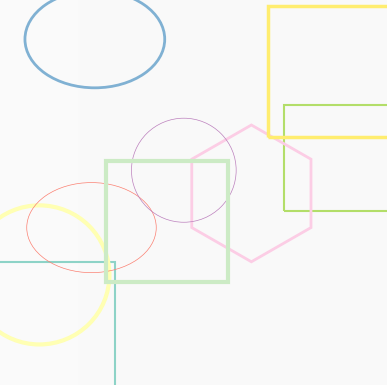[{"shape": "square", "thickness": 1.5, "radius": 0.97, "center": [0.102, 0.125]}, {"shape": "circle", "thickness": 3, "radius": 0.9, "center": [0.102, 0.286]}, {"shape": "oval", "thickness": 0.5, "radius": 0.84, "center": [0.236, 0.409]}, {"shape": "oval", "thickness": 2, "radius": 0.9, "center": [0.245, 0.898]}, {"shape": "square", "thickness": 1.5, "radius": 0.69, "center": [0.87, 0.589]}, {"shape": "hexagon", "thickness": 2, "radius": 0.89, "center": [0.649, 0.498]}, {"shape": "circle", "thickness": 0.5, "radius": 0.68, "center": [0.474, 0.558]}, {"shape": "square", "thickness": 3, "radius": 0.79, "center": [0.431, 0.424]}, {"shape": "square", "thickness": 2.5, "radius": 0.85, "center": [0.862, 0.815]}]